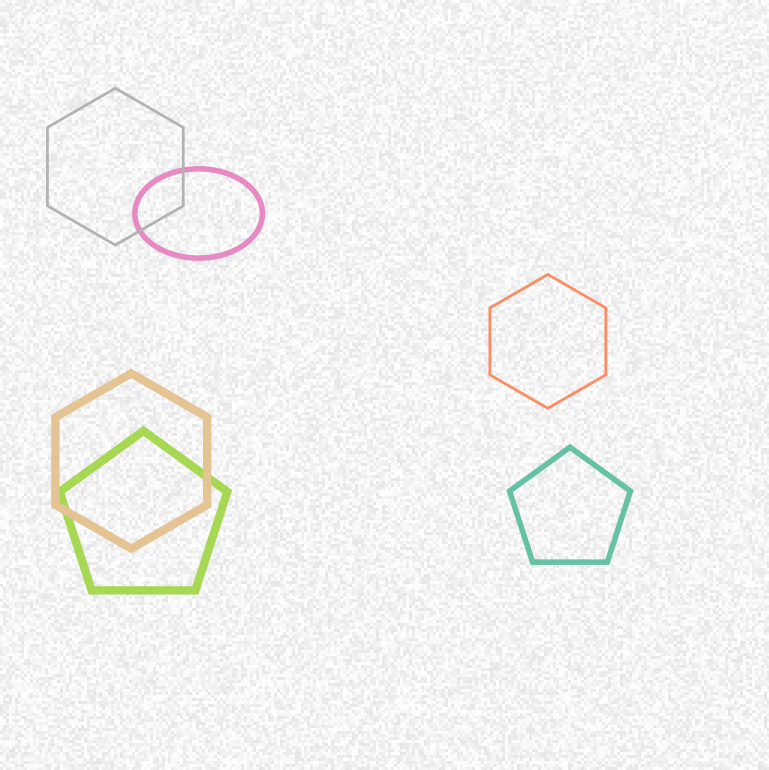[{"shape": "pentagon", "thickness": 2, "radius": 0.41, "center": [0.74, 0.337]}, {"shape": "hexagon", "thickness": 1, "radius": 0.43, "center": [0.711, 0.557]}, {"shape": "oval", "thickness": 2, "radius": 0.41, "center": [0.258, 0.723]}, {"shape": "pentagon", "thickness": 3, "radius": 0.57, "center": [0.186, 0.326]}, {"shape": "hexagon", "thickness": 3, "radius": 0.57, "center": [0.17, 0.401]}, {"shape": "hexagon", "thickness": 1, "radius": 0.51, "center": [0.15, 0.784]}]